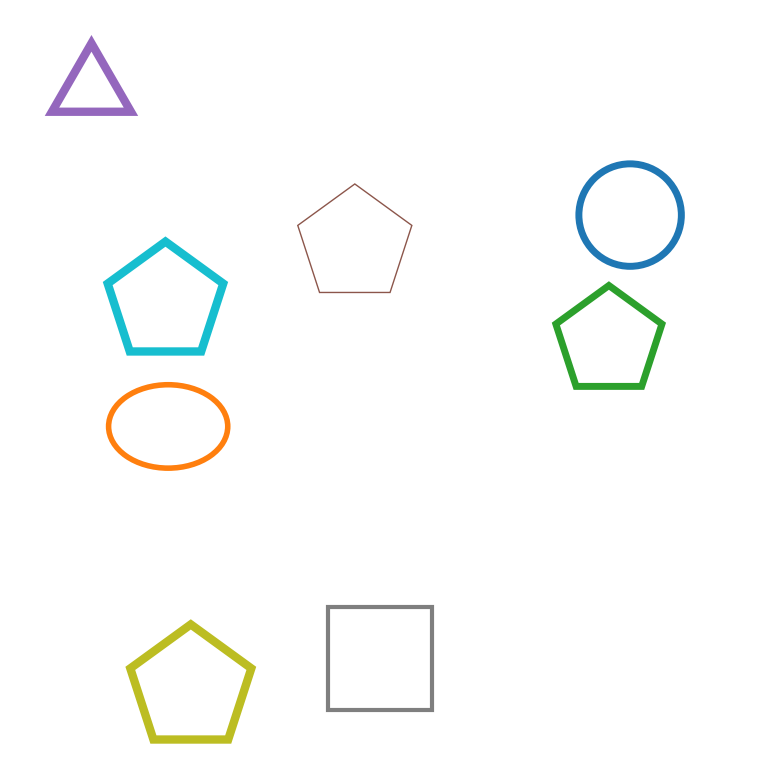[{"shape": "circle", "thickness": 2.5, "radius": 0.33, "center": [0.818, 0.721]}, {"shape": "oval", "thickness": 2, "radius": 0.39, "center": [0.218, 0.446]}, {"shape": "pentagon", "thickness": 2.5, "radius": 0.36, "center": [0.791, 0.557]}, {"shape": "triangle", "thickness": 3, "radius": 0.3, "center": [0.119, 0.884]}, {"shape": "pentagon", "thickness": 0.5, "radius": 0.39, "center": [0.461, 0.683]}, {"shape": "square", "thickness": 1.5, "radius": 0.34, "center": [0.494, 0.145]}, {"shape": "pentagon", "thickness": 3, "radius": 0.41, "center": [0.248, 0.106]}, {"shape": "pentagon", "thickness": 3, "radius": 0.39, "center": [0.215, 0.607]}]